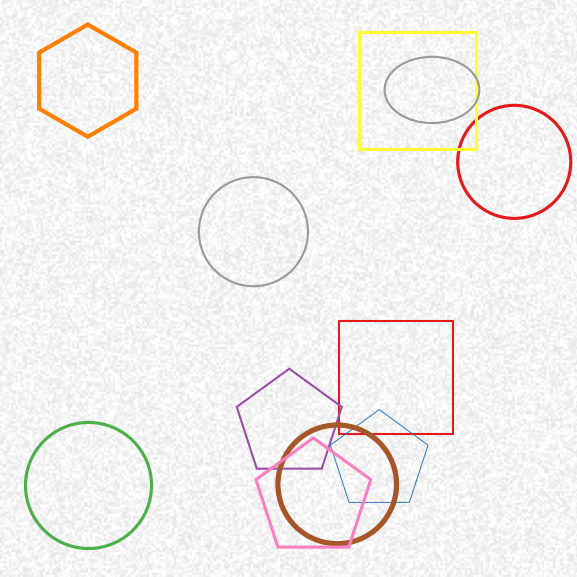[{"shape": "circle", "thickness": 1.5, "radius": 0.49, "center": [0.89, 0.719]}, {"shape": "square", "thickness": 1, "radius": 0.49, "center": [0.686, 0.346]}, {"shape": "pentagon", "thickness": 0.5, "radius": 0.44, "center": [0.657, 0.201]}, {"shape": "circle", "thickness": 1.5, "radius": 0.55, "center": [0.153, 0.158]}, {"shape": "pentagon", "thickness": 1, "radius": 0.48, "center": [0.501, 0.265]}, {"shape": "hexagon", "thickness": 2, "radius": 0.49, "center": [0.152, 0.86]}, {"shape": "square", "thickness": 1.5, "radius": 0.51, "center": [0.723, 0.842]}, {"shape": "circle", "thickness": 2.5, "radius": 0.51, "center": [0.584, 0.16]}, {"shape": "pentagon", "thickness": 1.5, "radius": 0.52, "center": [0.543, 0.136]}, {"shape": "oval", "thickness": 1, "radius": 0.41, "center": [0.748, 0.843]}, {"shape": "circle", "thickness": 1, "radius": 0.47, "center": [0.439, 0.598]}]